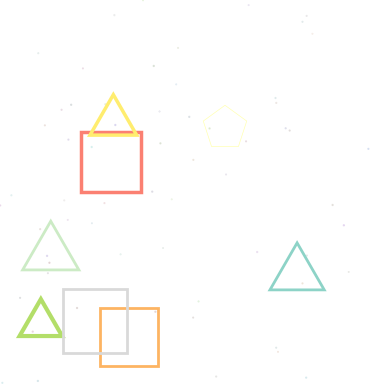[{"shape": "triangle", "thickness": 2, "radius": 0.41, "center": [0.772, 0.288]}, {"shape": "pentagon", "thickness": 0.5, "radius": 0.3, "center": [0.584, 0.667]}, {"shape": "square", "thickness": 2.5, "radius": 0.39, "center": [0.288, 0.58]}, {"shape": "square", "thickness": 2, "radius": 0.38, "center": [0.335, 0.126]}, {"shape": "triangle", "thickness": 3, "radius": 0.32, "center": [0.106, 0.159]}, {"shape": "square", "thickness": 2, "radius": 0.41, "center": [0.246, 0.167]}, {"shape": "triangle", "thickness": 2, "radius": 0.42, "center": [0.132, 0.341]}, {"shape": "triangle", "thickness": 2.5, "radius": 0.35, "center": [0.294, 0.684]}]